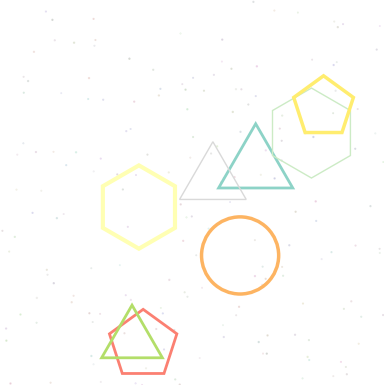[{"shape": "triangle", "thickness": 2, "radius": 0.56, "center": [0.664, 0.567]}, {"shape": "hexagon", "thickness": 3, "radius": 0.54, "center": [0.361, 0.462]}, {"shape": "pentagon", "thickness": 2, "radius": 0.46, "center": [0.372, 0.104]}, {"shape": "circle", "thickness": 2.5, "radius": 0.5, "center": [0.624, 0.337]}, {"shape": "triangle", "thickness": 2, "radius": 0.46, "center": [0.343, 0.116]}, {"shape": "triangle", "thickness": 1, "radius": 0.5, "center": [0.553, 0.532]}, {"shape": "hexagon", "thickness": 1, "radius": 0.58, "center": [0.809, 0.654]}, {"shape": "pentagon", "thickness": 2.5, "radius": 0.41, "center": [0.84, 0.722]}]